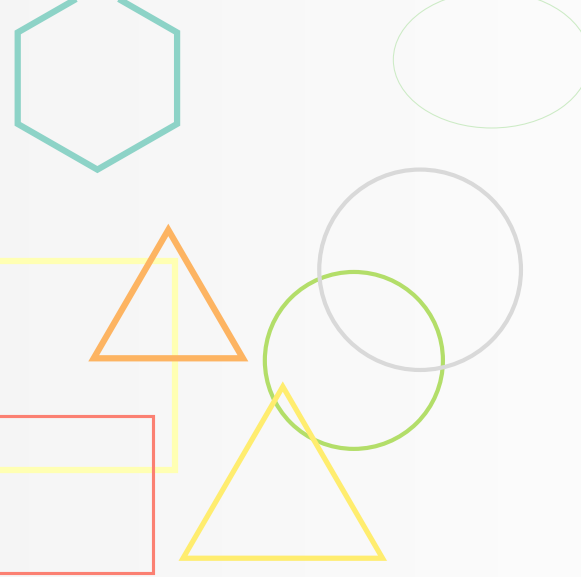[{"shape": "hexagon", "thickness": 3, "radius": 0.79, "center": [0.168, 0.864]}, {"shape": "square", "thickness": 3, "radius": 0.91, "center": [0.121, 0.366]}, {"shape": "square", "thickness": 1.5, "radius": 0.68, "center": [0.128, 0.143]}, {"shape": "triangle", "thickness": 3, "radius": 0.74, "center": [0.29, 0.453]}, {"shape": "circle", "thickness": 2, "radius": 0.77, "center": [0.609, 0.375]}, {"shape": "circle", "thickness": 2, "radius": 0.87, "center": [0.723, 0.532]}, {"shape": "oval", "thickness": 0.5, "radius": 0.84, "center": [0.846, 0.896]}, {"shape": "triangle", "thickness": 2.5, "radius": 0.99, "center": [0.487, 0.132]}]